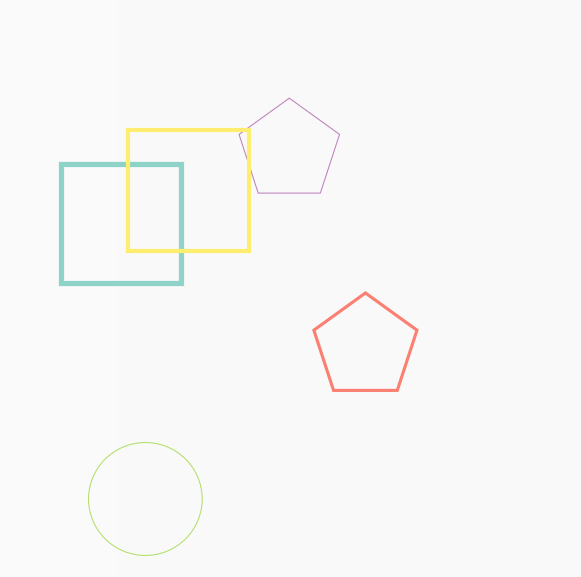[{"shape": "square", "thickness": 2.5, "radius": 0.52, "center": [0.208, 0.612]}, {"shape": "pentagon", "thickness": 1.5, "radius": 0.47, "center": [0.629, 0.399]}, {"shape": "circle", "thickness": 0.5, "radius": 0.49, "center": [0.25, 0.135]}, {"shape": "pentagon", "thickness": 0.5, "radius": 0.45, "center": [0.498, 0.738]}, {"shape": "square", "thickness": 2, "radius": 0.52, "center": [0.325, 0.669]}]